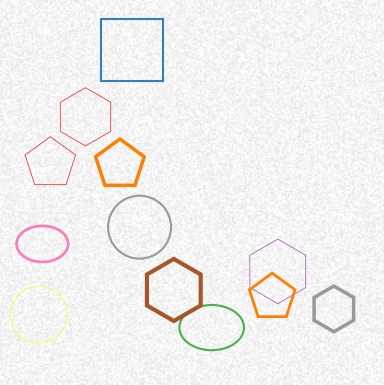[{"shape": "hexagon", "thickness": 0.5, "radius": 0.38, "center": [0.222, 0.697]}, {"shape": "pentagon", "thickness": 0.5, "radius": 0.34, "center": [0.131, 0.576]}, {"shape": "square", "thickness": 1.5, "radius": 0.41, "center": [0.343, 0.87]}, {"shape": "oval", "thickness": 1.5, "radius": 0.42, "center": [0.55, 0.149]}, {"shape": "hexagon", "thickness": 0.5, "radius": 0.42, "center": [0.722, 0.295]}, {"shape": "pentagon", "thickness": 2.5, "radius": 0.33, "center": [0.311, 0.572]}, {"shape": "pentagon", "thickness": 2, "radius": 0.31, "center": [0.707, 0.228]}, {"shape": "circle", "thickness": 0.5, "radius": 0.37, "center": [0.101, 0.183]}, {"shape": "hexagon", "thickness": 3, "radius": 0.4, "center": [0.451, 0.247]}, {"shape": "oval", "thickness": 2, "radius": 0.33, "center": [0.11, 0.366]}, {"shape": "circle", "thickness": 1.5, "radius": 0.41, "center": [0.362, 0.41]}, {"shape": "hexagon", "thickness": 2.5, "radius": 0.3, "center": [0.867, 0.198]}]